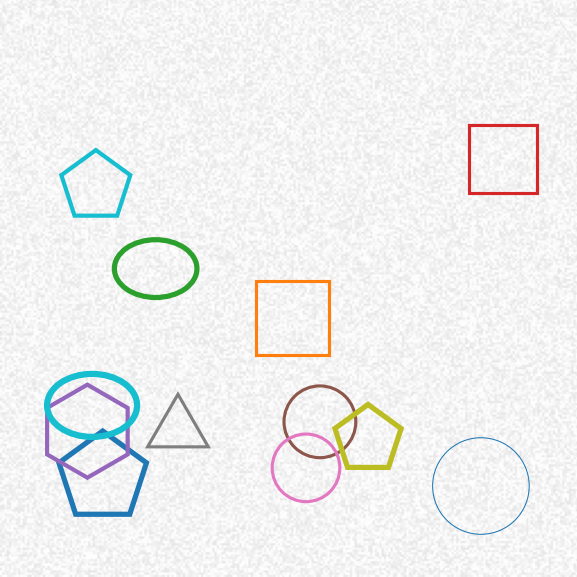[{"shape": "pentagon", "thickness": 2.5, "radius": 0.4, "center": [0.178, 0.173]}, {"shape": "circle", "thickness": 0.5, "radius": 0.42, "center": [0.833, 0.158]}, {"shape": "square", "thickness": 1.5, "radius": 0.32, "center": [0.507, 0.449]}, {"shape": "oval", "thickness": 2.5, "radius": 0.36, "center": [0.27, 0.534]}, {"shape": "square", "thickness": 1.5, "radius": 0.29, "center": [0.872, 0.725]}, {"shape": "hexagon", "thickness": 2, "radius": 0.4, "center": [0.151, 0.253]}, {"shape": "circle", "thickness": 1.5, "radius": 0.31, "center": [0.554, 0.269]}, {"shape": "circle", "thickness": 1.5, "radius": 0.29, "center": [0.53, 0.189]}, {"shape": "triangle", "thickness": 1.5, "radius": 0.3, "center": [0.308, 0.256]}, {"shape": "pentagon", "thickness": 2.5, "radius": 0.3, "center": [0.637, 0.239]}, {"shape": "oval", "thickness": 3, "radius": 0.39, "center": [0.159, 0.297]}, {"shape": "pentagon", "thickness": 2, "radius": 0.31, "center": [0.166, 0.676]}]